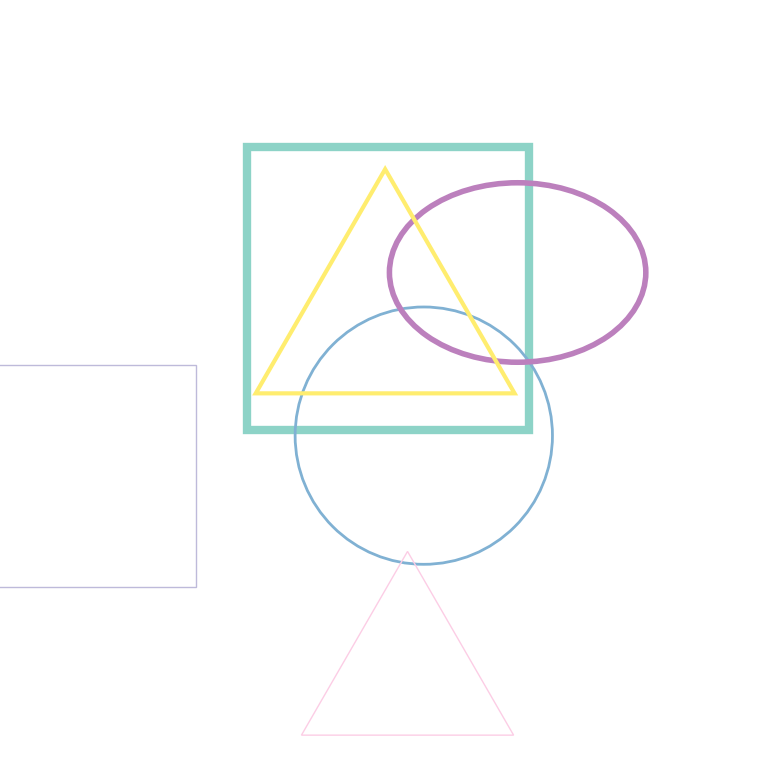[{"shape": "square", "thickness": 3, "radius": 0.92, "center": [0.504, 0.625]}, {"shape": "square", "thickness": 0.5, "radius": 0.72, "center": [0.11, 0.382]}, {"shape": "circle", "thickness": 1, "radius": 0.84, "center": [0.55, 0.434]}, {"shape": "triangle", "thickness": 0.5, "radius": 0.8, "center": [0.529, 0.125]}, {"shape": "oval", "thickness": 2, "radius": 0.83, "center": [0.672, 0.646]}, {"shape": "triangle", "thickness": 1.5, "radius": 0.97, "center": [0.5, 0.586]}]